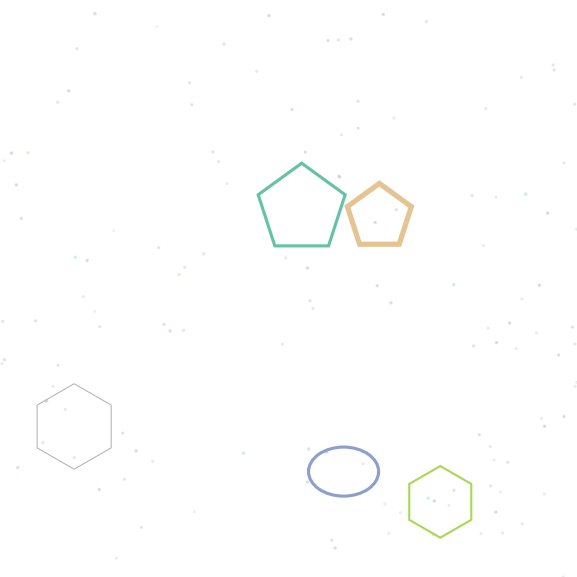[{"shape": "pentagon", "thickness": 1.5, "radius": 0.4, "center": [0.522, 0.637]}, {"shape": "oval", "thickness": 1.5, "radius": 0.3, "center": [0.595, 0.183]}, {"shape": "hexagon", "thickness": 1, "radius": 0.31, "center": [0.762, 0.13]}, {"shape": "pentagon", "thickness": 2.5, "radius": 0.29, "center": [0.657, 0.623]}, {"shape": "hexagon", "thickness": 0.5, "radius": 0.37, "center": [0.128, 0.261]}]